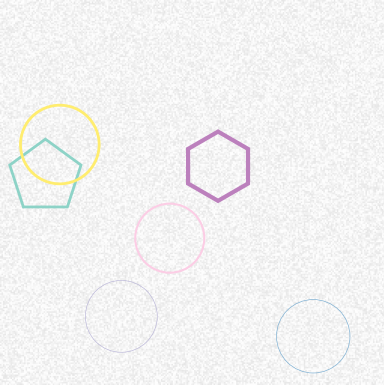[{"shape": "pentagon", "thickness": 2, "radius": 0.49, "center": [0.118, 0.541]}, {"shape": "circle", "thickness": 0.5, "radius": 0.47, "center": [0.315, 0.178]}, {"shape": "circle", "thickness": 0.5, "radius": 0.48, "center": [0.814, 0.127]}, {"shape": "circle", "thickness": 1.5, "radius": 0.45, "center": [0.441, 0.381]}, {"shape": "hexagon", "thickness": 3, "radius": 0.45, "center": [0.566, 0.568]}, {"shape": "circle", "thickness": 2, "radius": 0.51, "center": [0.155, 0.625]}]